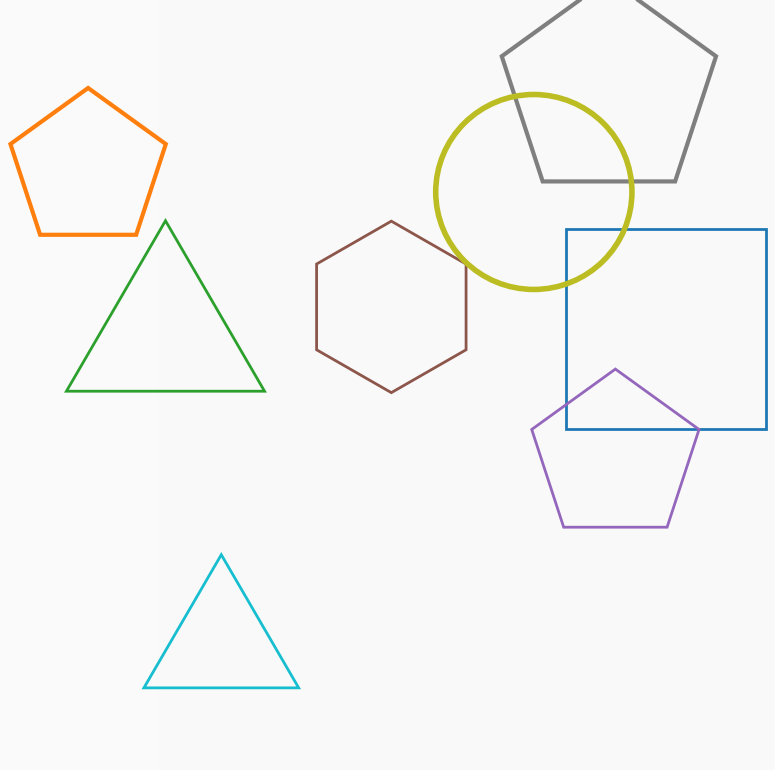[{"shape": "square", "thickness": 1, "radius": 0.65, "center": [0.859, 0.573]}, {"shape": "pentagon", "thickness": 1.5, "radius": 0.53, "center": [0.114, 0.78]}, {"shape": "triangle", "thickness": 1, "radius": 0.74, "center": [0.214, 0.566]}, {"shape": "pentagon", "thickness": 1, "radius": 0.57, "center": [0.794, 0.407]}, {"shape": "hexagon", "thickness": 1, "radius": 0.56, "center": [0.505, 0.601]}, {"shape": "pentagon", "thickness": 1.5, "radius": 0.73, "center": [0.786, 0.882]}, {"shape": "circle", "thickness": 2, "radius": 0.63, "center": [0.689, 0.751]}, {"shape": "triangle", "thickness": 1, "radius": 0.58, "center": [0.286, 0.164]}]